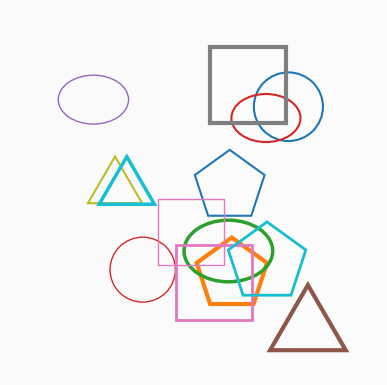[{"shape": "circle", "thickness": 1.5, "radius": 0.45, "center": [0.744, 0.723]}, {"shape": "pentagon", "thickness": 1.5, "radius": 0.47, "center": [0.593, 0.516]}, {"shape": "pentagon", "thickness": 3, "radius": 0.48, "center": [0.598, 0.288]}, {"shape": "oval", "thickness": 2.5, "radius": 0.57, "center": [0.589, 0.348]}, {"shape": "oval", "thickness": 1.5, "radius": 0.45, "center": [0.686, 0.693]}, {"shape": "circle", "thickness": 1, "radius": 0.42, "center": [0.368, 0.3]}, {"shape": "oval", "thickness": 1, "radius": 0.45, "center": [0.241, 0.741]}, {"shape": "triangle", "thickness": 3, "radius": 0.56, "center": [0.795, 0.147]}, {"shape": "square", "thickness": 1, "radius": 0.42, "center": [0.493, 0.398]}, {"shape": "square", "thickness": 2, "radius": 0.49, "center": [0.552, 0.267]}, {"shape": "square", "thickness": 3, "radius": 0.49, "center": [0.641, 0.779]}, {"shape": "triangle", "thickness": 1.5, "radius": 0.4, "center": [0.297, 0.513]}, {"shape": "pentagon", "thickness": 2, "radius": 0.53, "center": [0.689, 0.318]}, {"shape": "triangle", "thickness": 2.5, "radius": 0.41, "center": [0.327, 0.511]}]